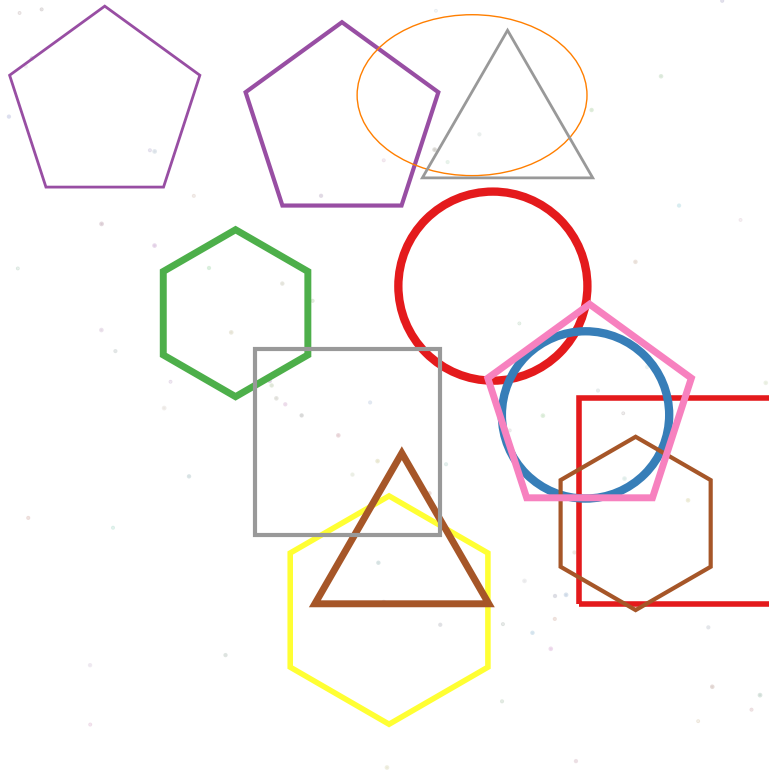[{"shape": "square", "thickness": 2, "radius": 0.67, "center": [0.885, 0.349]}, {"shape": "circle", "thickness": 3, "radius": 0.61, "center": [0.64, 0.628]}, {"shape": "circle", "thickness": 3, "radius": 0.54, "center": [0.76, 0.461]}, {"shape": "hexagon", "thickness": 2.5, "radius": 0.54, "center": [0.306, 0.593]}, {"shape": "pentagon", "thickness": 1, "radius": 0.65, "center": [0.136, 0.862]}, {"shape": "pentagon", "thickness": 1.5, "radius": 0.66, "center": [0.444, 0.84]}, {"shape": "oval", "thickness": 0.5, "radius": 0.75, "center": [0.613, 0.876]}, {"shape": "hexagon", "thickness": 2, "radius": 0.74, "center": [0.505, 0.208]}, {"shape": "hexagon", "thickness": 1.5, "radius": 0.56, "center": [0.826, 0.32]}, {"shape": "triangle", "thickness": 2.5, "radius": 0.65, "center": [0.522, 0.281]}, {"shape": "pentagon", "thickness": 2.5, "radius": 0.69, "center": [0.766, 0.466]}, {"shape": "triangle", "thickness": 1, "radius": 0.64, "center": [0.659, 0.833]}, {"shape": "square", "thickness": 1.5, "radius": 0.6, "center": [0.451, 0.426]}]